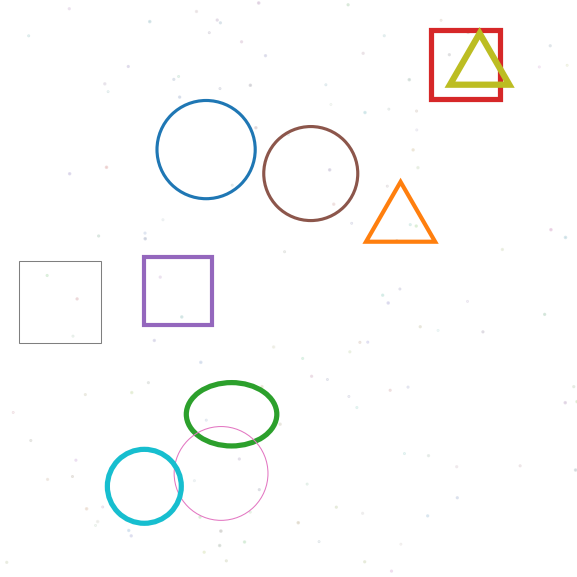[{"shape": "circle", "thickness": 1.5, "radius": 0.43, "center": [0.357, 0.74]}, {"shape": "triangle", "thickness": 2, "radius": 0.35, "center": [0.694, 0.615]}, {"shape": "oval", "thickness": 2.5, "radius": 0.39, "center": [0.401, 0.282]}, {"shape": "square", "thickness": 2.5, "radius": 0.3, "center": [0.807, 0.887]}, {"shape": "square", "thickness": 2, "radius": 0.3, "center": [0.309, 0.495]}, {"shape": "circle", "thickness": 1.5, "radius": 0.41, "center": [0.538, 0.699]}, {"shape": "circle", "thickness": 0.5, "radius": 0.41, "center": [0.383, 0.179]}, {"shape": "square", "thickness": 0.5, "radius": 0.36, "center": [0.104, 0.476]}, {"shape": "triangle", "thickness": 3, "radius": 0.3, "center": [0.831, 0.882]}, {"shape": "circle", "thickness": 2.5, "radius": 0.32, "center": [0.25, 0.157]}]